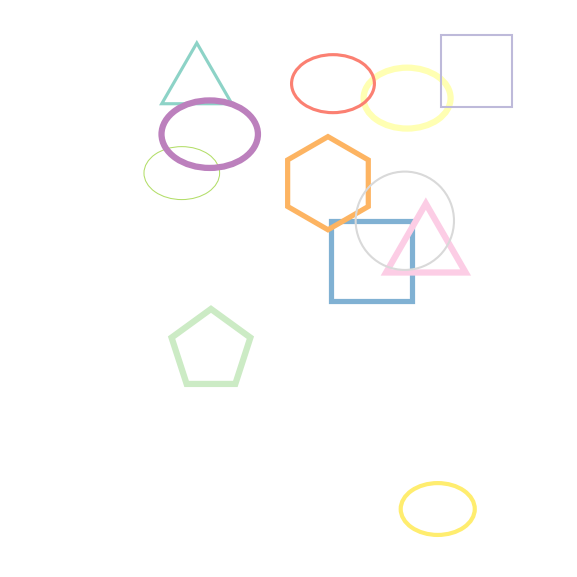[{"shape": "triangle", "thickness": 1.5, "radius": 0.35, "center": [0.341, 0.855]}, {"shape": "oval", "thickness": 3, "radius": 0.38, "center": [0.705, 0.829]}, {"shape": "square", "thickness": 1, "radius": 0.31, "center": [0.826, 0.876]}, {"shape": "oval", "thickness": 1.5, "radius": 0.36, "center": [0.577, 0.854]}, {"shape": "square", "thickness": 2.5, "radius": 0.35, "center": [0.643, 0.548]}, {"shape": "hexagon", "thickness": 2.5, "radius": 0.4, "center": [0.568, 0.682]}, {"shape": "oval", "thickness": 0.5, "radius": 0.33, "center": [0.315, 0.699]}, {"shape": "triangle", "thickness": 3, "radius": 0.4, "center": [0.737, 0.567]}, {"shape": "circle", "thickness": 1, "radius": 0.43, "center": [0.701, 0.617]}, {"shape": "oval", "thickness": 3, "radius": 0.42, "center": [0.363, 0.767]}, {"shape": "pentagon", "thickness": 3, "radius": 0.36, "center": [0.365, 0.392]}, {"shape": "oval", "thickness": 2, "radius": 0.32, "center": [0.758, 0.118]}]